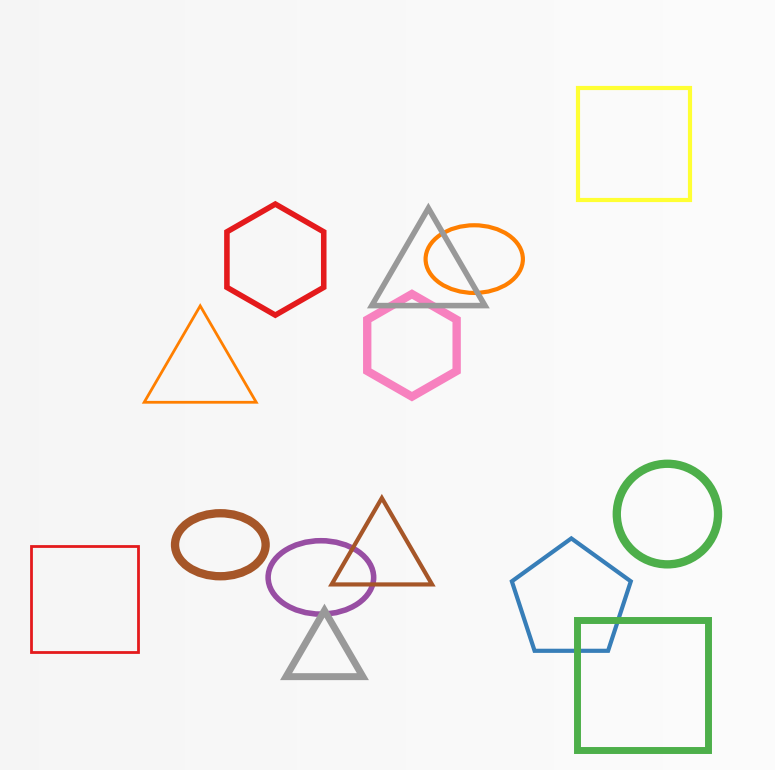[{"shape": "square", "thickness": 1, "radius": 0.35, "center": [0.109, 0.222]}, {"shape": "hexagon", "thickness": 2, "radius": 0.36, "center": [0.355, 0.663]}, {"shape": "pentagon", "thickness": 1.5, "radius": 0.4, "center": [0.737, 0.22]}, {"shape": "square", "thickness": 2.5, "radius": 0.42, "center": [0.828, 0.111]}, {"shape": "circle", "thickness": 3, "radius": 0.33, "center": [0.861, 0.332]}, {"shape": "oval", "thickness": 2, "radius": 0.34, "center": [0.414, 0.25]}, {"shape": "oval", "thickness": 1.5, "radius": 0.31, "center": [0.612, 0.664]}, {"shape": "triangle", "thickness": 1, "radius": 0.42, "center": [0.258, 0.519]}, {"shape": "square", "thickness": 1.5, "radius": 0.36, "center": [0.818, 0.813]}, {"shape": "oval", "thickness": 3, "radius": 0.29, "center": [0.284, 0.293]}, {"shape": "triangle", "thickness": 1.5, "radius": 0.37, "center": [0.493, 0.278]}, {"shape": "hexagon", "thickness": 3, "radius": 0.33, "center": [0.532, 0.552]}, {"shape": "triangle", "thickness": 2, "radius": 0.42, "center": [0.553, 0.645]}, {"shape": "triangle", "thickness": 2.5, "radius": 0.29, "center": [0.419, 0.15]}]